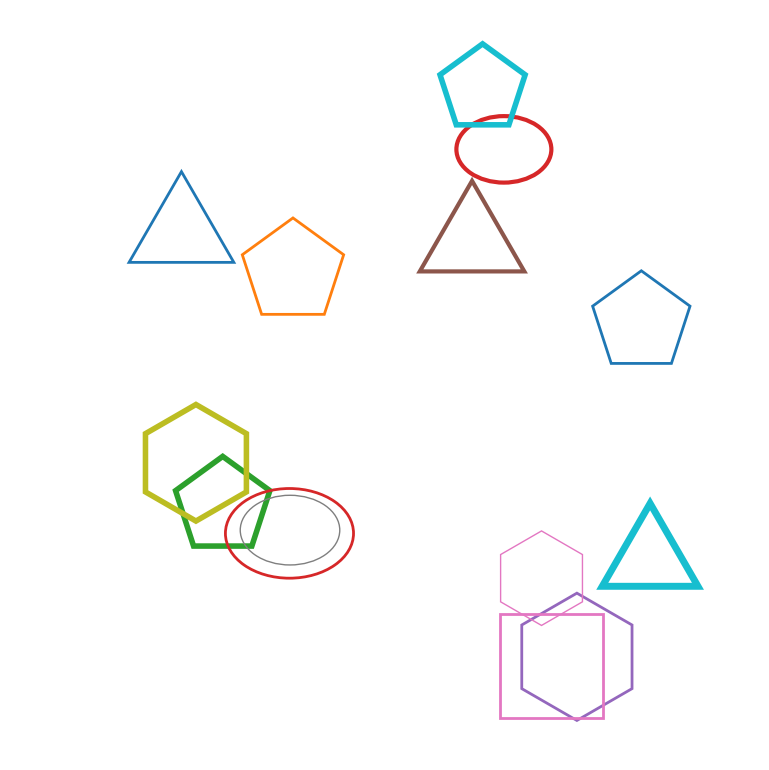[{"shape": "triangle", "thickness": 1, "radius": 0.39, "center": [0.236, 0.699]}, {"shape": "pentagon", "thickness": 1, "radius": 0.33, "center": [0.833, 0.582]}, {"shape": "pentagon", "thickness": 1, "radius": 0.35, "center": [0.38, 0.648]}, {"shape": "pentagon", "thickness": 2, "radius": 0.32, "center": [0.289, 0.343]}, {"shape": "oval", "thickness": 1, "radius": 0.42, "center": [0.376, 0.307]}, {"shape": "oval", "thickness": 1.5, "radius": 0.31, "center": [0.654, 0.806]}, {"shape": "hexagon", "thickness": 1, "radius": 0.41, "center": [0.749, 0.147]}, {"shape": "triangle", "thickness": 1.5, "radius": 0.39, "center": [0.613, 0.687]}, {"shape": "hexagon", "thickness": 0.5, "radius": 0.31, "center": [0.703, 0.249]}, {"shape": "square", "thickness": 1, "radius": 0.34, "center": [0.716, 0.135]}, {"shape": "oval", "thickness": 0.5, "radius": 0.32, "center": [0.377, 0.312]}, {"shape": "hexagon", "thickness": 2, "radius": 0.38, "center": [0.254, 0.399]}, {"shape": "triangle", "thickness": 2.5, "radius": 0.36, "center": [0.844, 0.274]}, {"shape": "pentagon", "thickness": 2, "radius": 0.29, "center": [0.627, 0.885]}]